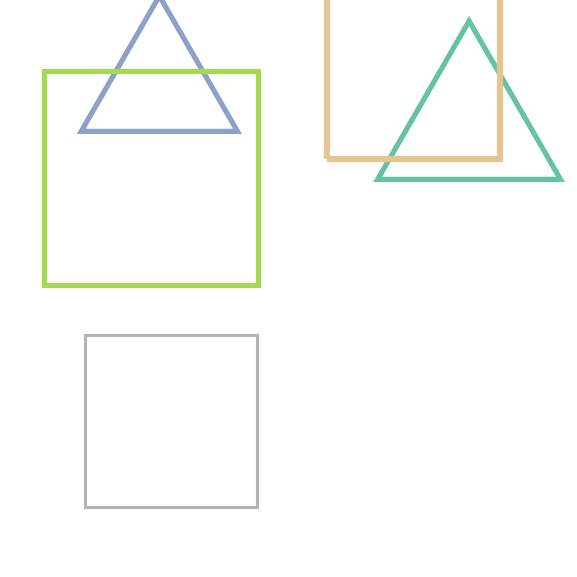[{"shape": "triangle", "thickness": 2.5, "radius": 0.91, "center": [0.812, 0.78]}, {"shape": "triangle", "thickness": 2.5, "radius": 0.78, "center": [0.276, 0.85]}, {"shape": "square", "thickness": 2.5, "radius": 0.92, "center": [0.261, 0.691]}, {"shape": "square", "thickness": 3, "radius": 0.75, "center": [0.716, 0.873]}, {"shape": "square", "thickness": 1.5, "radius": 0.74, "center": [0.297, 0.271]}]